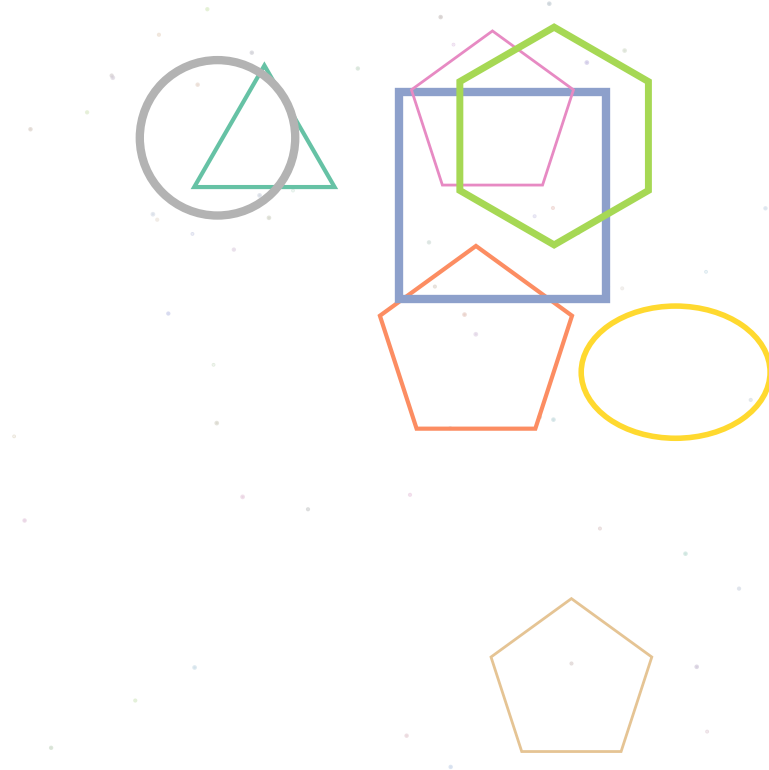[{"shape": "triangle", "thickness": 1.5, "radius": 0.53, "center": [0.343, 0.81]}, {"shape": "pentagon", "thickness": 1.5, "radius": 0.66, "center": [0.618, 0.549]}, {"shape": "square", "thickness": 3, "radius": 0.67, "center": [0.653, 0.746]}, {"shape": "pentagon", "thickness": 1, "radius": 0.55, "center": [0.64, 0.849]}, {"shape": "hexagon", "thickness": 2.5, "radius": 0.71, "center": [0.72, 0.823]}, {"shape": "oval", "thickness": 2, "radius": 0.61, "center": [0.877, 0.517]}, {"shape": "pentagon", "thickness": 1, "radius": 0.55, "center": [0.742, 0.113]}, {"shape": "circle", "thickness": 3, "radius": 0.5, "center": [0.282, 0.821]}]